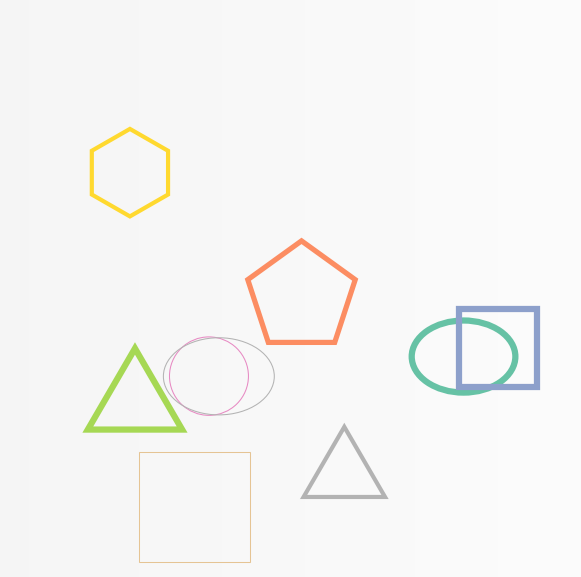[{"shape": "oval", "thickness": 3, "radius": 0.45, "center": [0.797, 0.382]}, {"shape": "pentagon", "thickness": 2.5, "radius": 0.49, "center": [0.519, 0.485]}, {"shape": "square", "thickness": 3, "radius": 0.34, "center": [0.857, 0.396]}, {"shape": "circle", "thickness": 0.5, "radius": 0.34, "center": [0.36, 0.348]}, {"shape": "triangle", "thickness": 3, "radius": 0.47, "center": [0.232, 0.302]}, {"shape": "hexagon", "thickness": 2, "radius": 0.38, "center": [0.224, 0.7]}, {"shape": "square", "thickness": 0.5, "radius": 0.48, "center": [0.334, 0.121]}, {"shape": "oval", "thickness": 0.5, "radius": 0.48, "center": [0.377, 0.347]}, {"shape": "triangle", "thickness": 2, "radius": 0.4, "center": [0.592, 0.179]}]